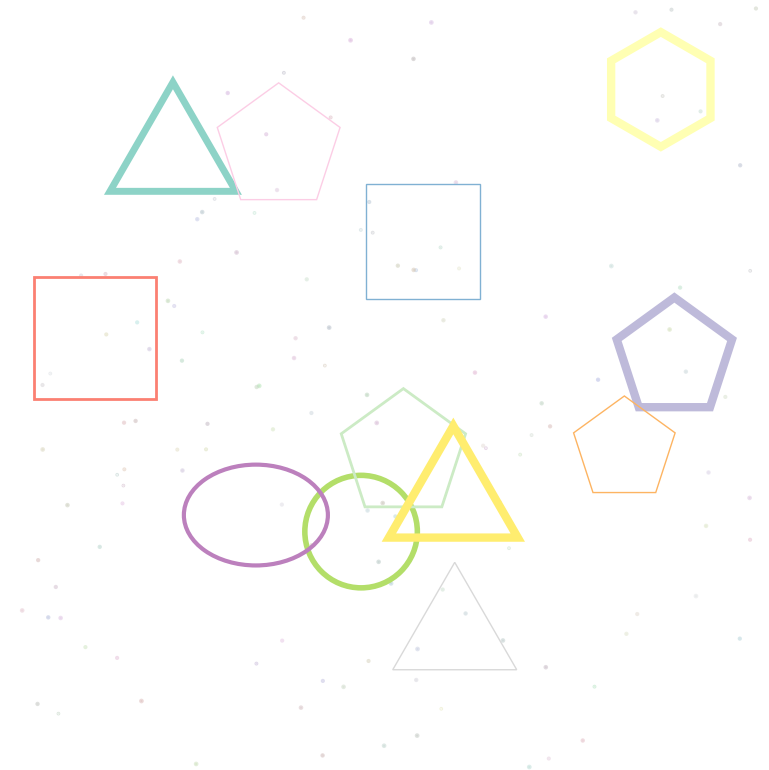[{"shape": "triangle", "thickness": 2.5, "radius": 0.47, "center": [0.225, 0.799]}, {"shape": "hexagon", "thickness": 3, "radius": 0.37, "center": [0.858, 0.884]}, {"shape": "pentagon", "thickness": 3, "radius": 0.39, "center": [0.876, 0.535]}, {"shape": "square", "thickness": 1, "radius": 0.4, "center": [0.124, 0.561]}, {"shape": "square", "thickness": 0.5, "radius": 0.37, "center": [0.549, 0.686]}, {"shape": "pentagon", "thickness": 0.5, "radius": 0.35, "center": [0.811, 0.416]}, {"shape": "circle", "thickness": 2, "radius": 0.37, "center": [0.469, 0.31]}, {"shape": "pentagon", "thickness": 0.5, "radius": 0.42, "center": [0.362, 0.809]}, {"shape": "triangle", "thickness": 0.5, "radius": 0.46, "center": [0.591, 0.177]}, {"shape": "oval", "thickness": 1.5, "radius": 0.47, "center": [0.332, 0.331]}, {"shape": "pentagon", "thickness": 1, "radius": 0.42, "center": [0.524, 0.41]}, {"shape": "triangle", "thickness": 3, "radius": 0.48, "center": [0.589, 0.35]}]